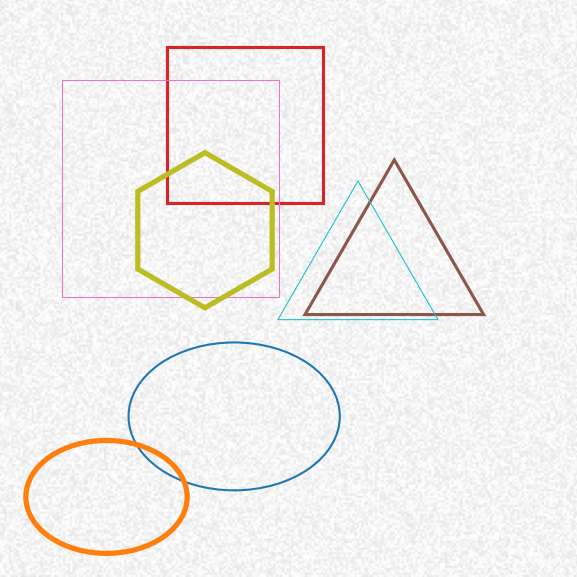[{"shape": "oval", "thickness": 1, "radius": 0.91, "center": [0.406, 0.278]}, {"shape": "oval", "thickness": 2.5, "radius": 0.7, "center": [0.184, 0.139]}, {"shape": "square", "thickness": 1.5, "radius": 0.68, "center": [0.424, 0.782]}, {"shape": "triangle", "thickness": 1.5, "radius": 0.89, "center": [0.683, 0.544]}, {"shape": "square", "thickness": 0.5, "radius": 0.94, "center": [0.295, 0.673]}, {"shape": "hexagon", "thickness": 2.5, "radius": 0.67, "center": [0.355, 0.6]}, {"shape": "triangle", "thickness": 0.5, "radius": 0.8, "center": [0.62, 0.526]}]